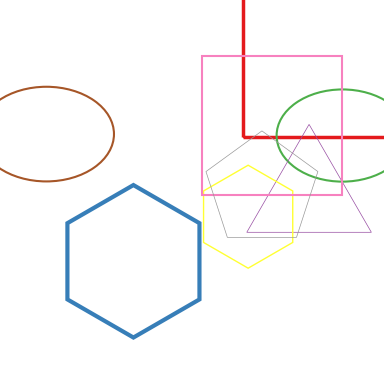[{"shape": "square", "thickness": 2.5, "radius": 0.98, "center": [0.826, 0.841]}, {"shape": "hexagon", "thickness": 3, "radius": 0.99, "center": [0.347, 0.321]}, {"shape": "oval", "thickness": 1.5, "radius": 0.86, "center": [0.89, 0.648]}, {"shape": "triangle", "thickness": 0.5, "radius": 0.93, "center": [0.803, 0.49]}, {"shape": "hexagon", "thickness": 1, "radius": 0.67, "center": [0.645, 0.437]}, {"shape": "oval", "thickness": 1.5, "radius": 0.88, "center": [0.12, 0.652]}, {"shape": "square", "thickness": 1.5, "radius": 0.91, "center": [0.707, 0.674]}, {"shape": "pentagon", "thickness": 0.5, "radius": 0.76, "center": [0.68, 0.507]}]